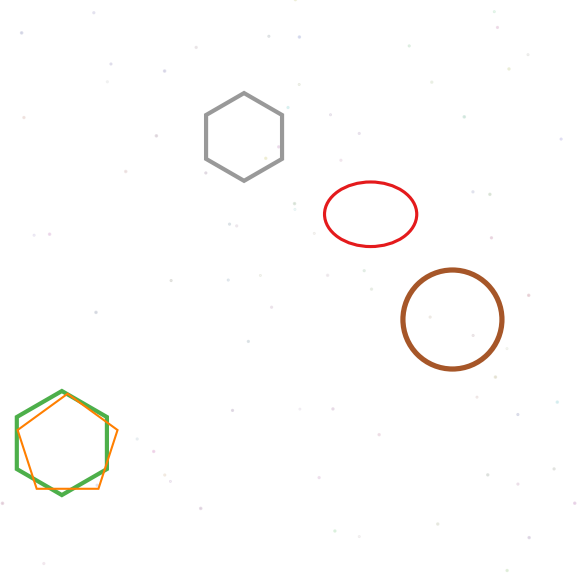[{"shape": "oval", "thickness": 1.5, "radius": 0.4, "center": [0.642, 0.628]}, {"shape": "hexagon", "thickness": 2, "radius": 0.45, "center": [0.107, 0.232]}, {"shape": "pentagon", "thickness": 1, "radius": 0.45, "center": [0.117, 0.226]}, {"shape": "circle", "thickness": 2.5, "radius": 0.43, "center": [0.783, 0.446]}, {"shape": "hexagon", "thickness": 2, "radius": 0.38, "center": [0.423, 0.762]}]